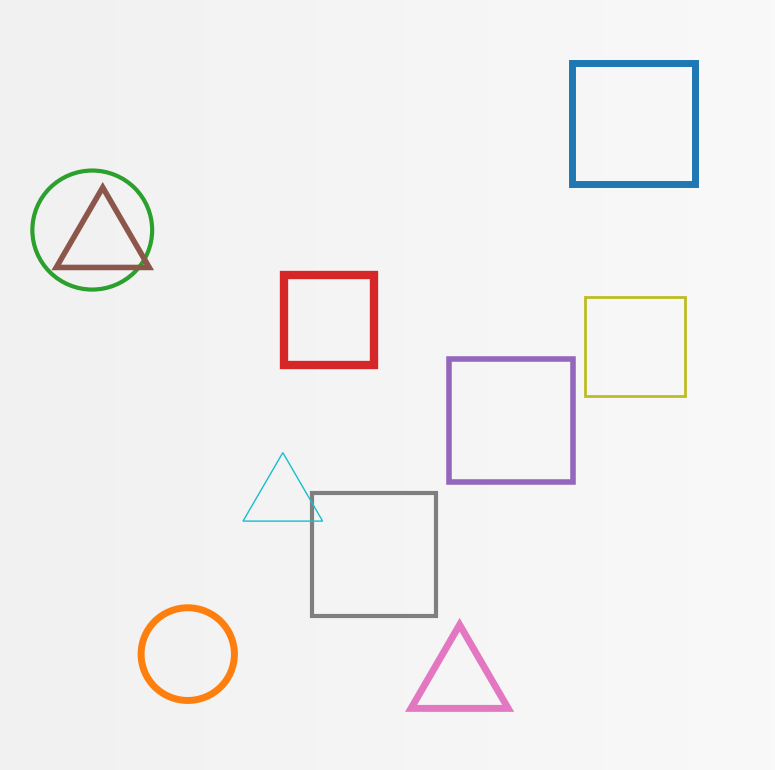[{"shape": "square", "thickness": 2.5, "radius": 0.39, "center": [0.817, 0.839]}, {"shape": "circle", "thickness": 2.5, "radius": 0.3, "center": [0.242, 0.15]}, {"shape": "circle", "thickness": 1.5, "radius": 0.39, "center": [0.119, 0.701]}, {"shape": "square", "thickness": 3, "radius": 0.29, "center": [0.424, 0.585]}, {"shape": "square", "thickness": 2, "radius": 0.4, "center": [0.659, 0.454]}, {"shape": "triangle", "thickness": 2, "radius": 0.35, "center": [0.133, 0.687]}, {"shape": "triangle", "thickness": 2.5, "radius": 0.36, "center": [0.593, 0.116]}, {"shape": "square", "thickness": 1.5, "radius": 0.4, "center": [0.482, 0.279]}, {"shape": "square", "thickness": 1, "radius": 0.32, "center": [0.82, 0.55]}, {"shape": "triangle", "thickness": 0.5, "radius": 0.3, "center": [0.365, 0.353]}]